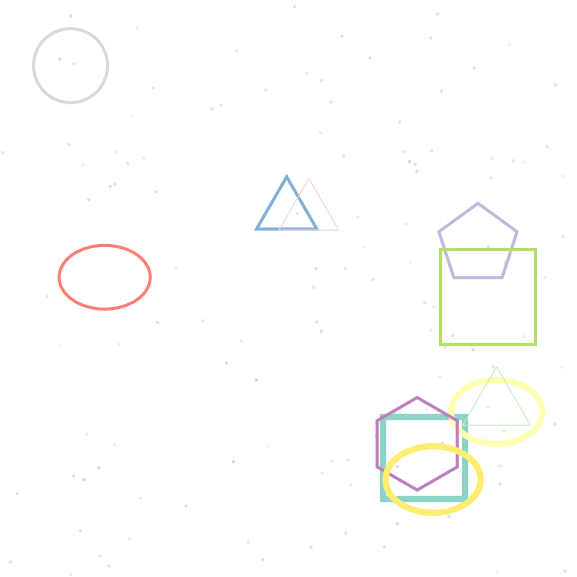[{"shape": "square", "thickness": 3, "radius": 0.35, "center": [0.734, 0.206]}, {"shape": "oval", "thickness": 3, "radius": 0.4, "center": [0.86, 0.286]}, {"shape": "pentagon", "thickness": 1.5, "radius": 0.36, "center": [0.828, 0.576]}, {"shape": "oval", "thickness": 1.5, "radius": 0.39, "center": [0.181, 0.519]}, {"shape": "triangle", "thickness": 1.5, "radius": 0.3, "center": [0.496, 0.633]}, {"shape": "square", "thickness": 1.5, "radius": 0.41, "center": [0.844, 0.485]}, {"shape": "triangle", "thickness": 0.5, "radius": 0.3, "center": [0.535, 0.631]}, {"shape": "circle", "thickness": 1.5, "radius": 0.32, "center": [0.122, 0.885]}, {"shape": "hexagon", "thickness": 1.5, "radius": 0.4, "center": [0.722, 0.231]}, {"shape": "triangle", "thickness": 0.5, "radius": 0.34, "center": [0.86, 0.297]}, {"shape": "oval", "thickness": 3, "radius": 0.41, "center": [0.75, 0.169]}]